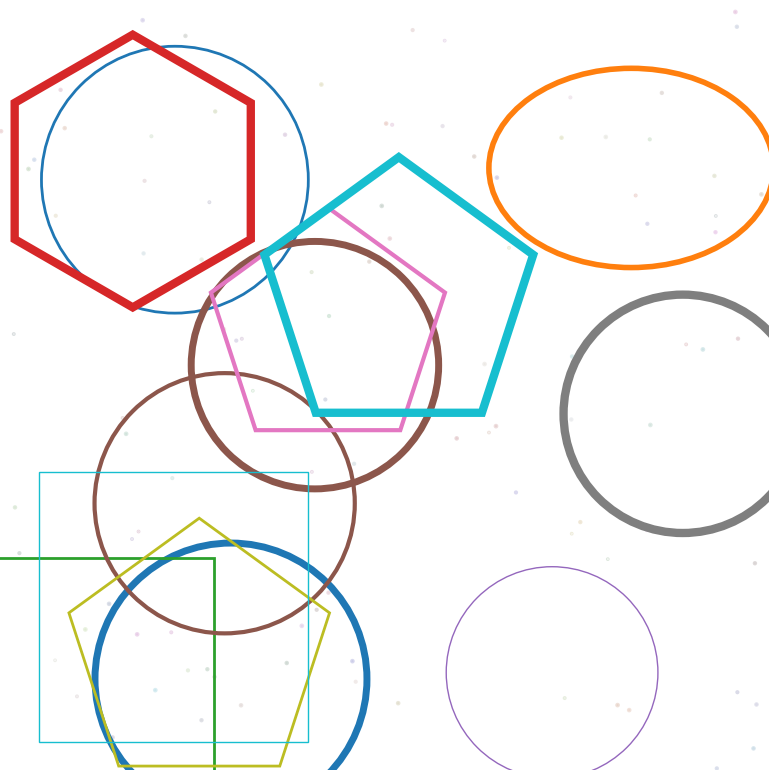[{"shape": "circle", "thickness": 1, "radius": 0.87, "center": [0.227, 0.767]}, {"shape": "circle", "thickness": 2.5, "radius": 0.88, "center": [0.3, 0.118]}, {"shape": "oval", "thickness": 2, "radius": 0.92, "center": [0.82, 0.782]}, {"shape": "square", "thickness": 1, "radius": 0.74, "center": [0.13, 0.127]}, {"shape": "hexagon", "thickness": 3, "radius": 0.89, "center": [0.172, 0.778]}, {"shape": "circle", "thickness": 0.5, "radius": 0.69, "center": [0.717, 0.127]}, {"shape": "circle", "thickness": 1.5, "radius": 0.84, "center": [0.292, 0.346]}, {"shape": "circle", "thickness": 2.5, "radius": 0.8, "center": [0.409, 0.526]}, {"shape": "pentagon", "thickness": 1.5, "radius": 0.8, "center": [0.426, 0.571]}, {"shape": "circle", "thickness": 3, "radius": 0.77, "center": [0.887, 0.463]}, {"shape": "pentagon", "thickness": 1, "radius": 0.89, "center": [0.259, 0.149]}, {"shape": "pentagon", "thickness": 3, "radius": 0.92, "center": [0.518, 0.612]}, {"shape": "square", "thickness": 0.5, "radius": 0.87, "center": [0.226, 0.212]}]